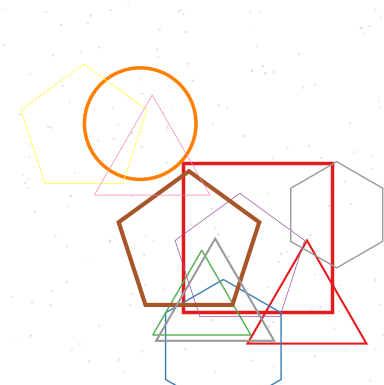[{"shape": "triangle", "thickness": 1.5, "radius": 0.89, "center": [0.797, 0.197]}, {"shape": "square", "thickness": 2.5, "radius": 0.97, "center": [0.668, 0.384]}, {"shape": "hexagon", "thickness": 1, "radius": 0.87, "center": [0.58, 0.101]}, {"shape": "triangle", "thickness": 1, "radius": 0.74, "center": [0.524, 0.203]}, {"shape": "pentagon", "thickness": 0.5, "radius": 0.88, "center": [0.623, 0.321]}, {"shape": "circle", "thickness": 2.5, "radius": 0.72, "center": [0.364, 0.679]}, {"shape": "pentagon", "thickness": 0.5, "radius": 0.86, "center": [0.218, 0.662]}, {"shape": "pentagon", "thickness": 3, "radius": 0.96, "center": [0.491, 0.363]}, {"shape": "triangle", "thickness": 0.5, "radius": 0.87, "center": [0.395, 0.58]}, {"shape": "hexagon", "thickness": 1, "radius": 0.69, "center": [0.875, 0.442]}, {"shape": "triangle", "thickness": 1.5, "radius": 0.88, "center": [0.559, 0.203]}]